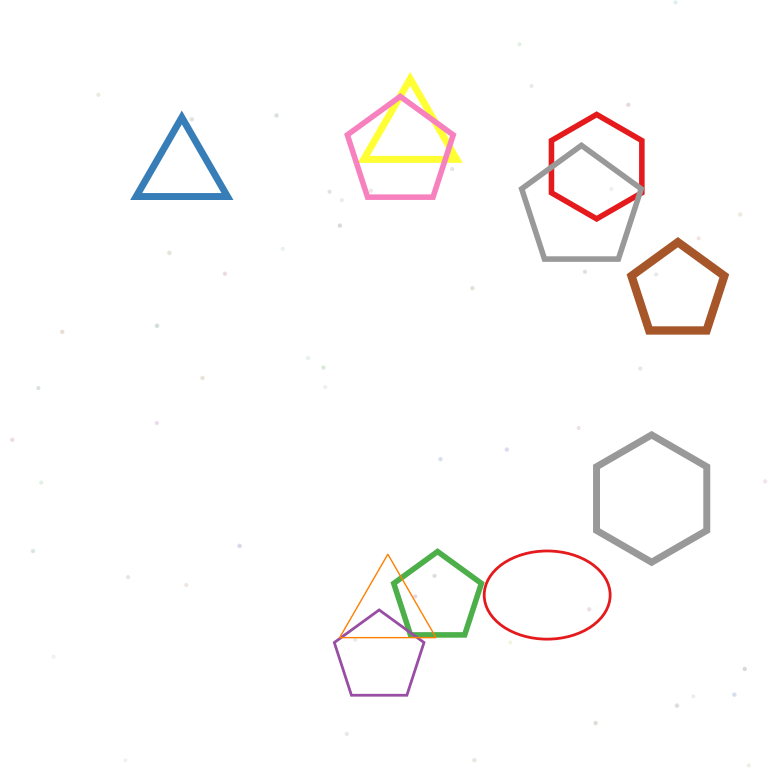[{"shape": "hexagon", "thickness": 2, "radius": 0.34, "center": [0.775, 0.784]}, {"shape": "oval", "thickness": 1, "radius": 0.41, "center": [0.711, 0.227]}, {"shape": "triangle", "thickness": 2.5, "radius": 0.34, "center": [0.236, 0.779]}, {"shape": "pentagon", "thickness": 2, "radius": 0.3, "center": [0.568, 0.224]}, {"shape": "pentagon", "thickness": 1, "radius": 0.31, "center": [0.492, 0.147]}, {"shape": "triangle", "thickness": 0.5, "radius": 0.36, "center": [0.504, 0.208]}, {"shape": "triangle", "thickness": 2.5, "radius": 0.35, "center": [0.533, 0.828]}, {"shape": "pentagon", "thickness": 3, "radius": 0.32, "center": [0.88, 0.622]}, {"shape": "pentagon", "thickness": 2, "radius": 0.36, "center": [0.52, 0.802]}, {"shape": "pentagon", "thickness": 2, "radius": 0.41, "center": [0.755, 0.73]}, {"shape": "hexagon", "thickness": 2.5, "radius": 0.41, "center": [0.846, 0.352]}]